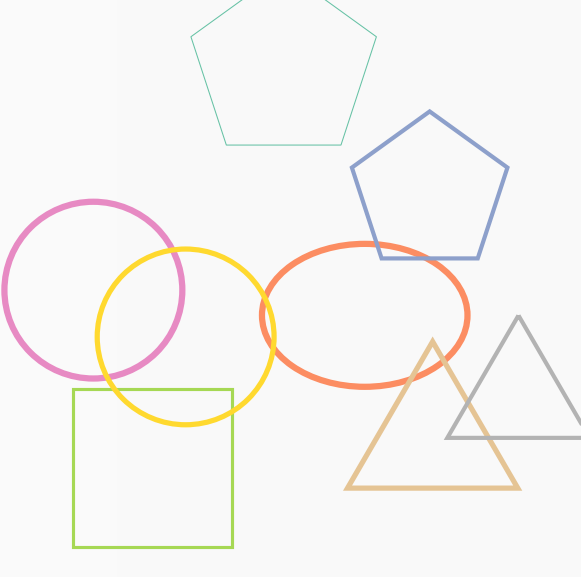[{"shape": "pentagon", "thickness": 0.5, "radius": 0.84, "center": [0.488, 0.884]}, {"shape": "oval", "thickness": 3, "radius": 0.88, "center": [0.628, 0.453]}, {"shape": "pentagon", "thickness": 2, "radius": 0.7, "center": [0.739, 0.665]}, {"shape": "circle", "thickness": 3, "radius": 0.77, "center": [0.161, 0.497]}, {"shape": "square", "thickness": 1.5, "radius": 0.68, "center": [0.262, 0.188]}, {"shape": "circle", "thickness": 2.5, "radius": 0.76, "center": [0.319, 0.416]}, {"shape": "triangle", "thickness": 2.5, "radius": 0.85, "center": [0.744, 0.238]}, {"shape": "triangle", "thickness": 2, "radius": 0.71, "center": [0.892, 0.312]}]